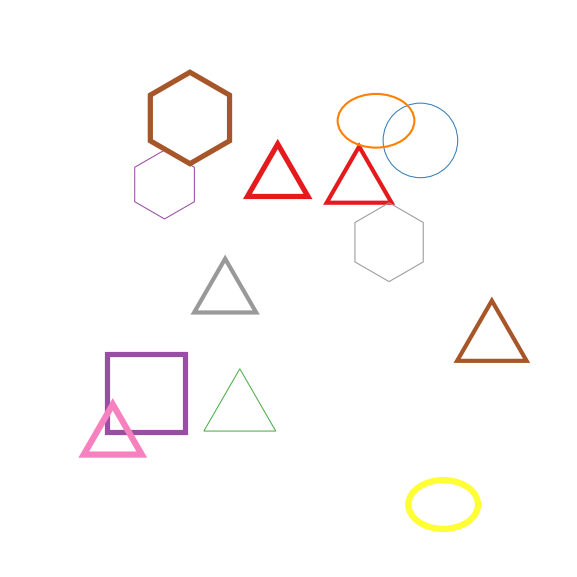[{"shape": "triangle", "thickness": 2.5, "radius": 0.3, "center": [0.481, 0.689]}, {"shape": "triangle", "thickness": 2, "radius": 0.32, "center": [0.622, 0.681]}, {"shape": "circle", "thickness": 0.5, "radius": 0.32, "center": [0.728, 0.756]}, {"shape": "triangle", "thickness": 0.5, "radius": 0.36, "center": [0.415, 0.289]}, {"shape": "hexagon", "thickness": 0.5, "radius": 0.3, "center": [0.285, 0.68]}, {"shape": "square", "thickness": 2.5, "radius": 0.34, "center": [0.252, 0.319]}, {"shape": "oval", "thickness": 1, "radius": 0.33, "center": [0.651, 0.79]}, {"shape": "oval", "thickness": 3, "radius": 0.3, "center": [0.767, 0.125]}, {"shape": "triangle", "thickness": 2, "radius": 0.35, "center": [0.852, 0.409]}, {"shape": "hexagon", "thickness": 2.5, "radius": 0.4, "center": [0.329, 0.795]}, {"shape": "triangle", "thickness": 3, "radius": 0.29, "center": [0.195, 0.241]}, {"shape": "triangle", "thickness": 2, "radius": 0.31, "center": [0.39, 0.489]}, {"shape": "hexagon", "thickness": 0.5, "radius": 0.34, "center": [0.674, 0.58]}]